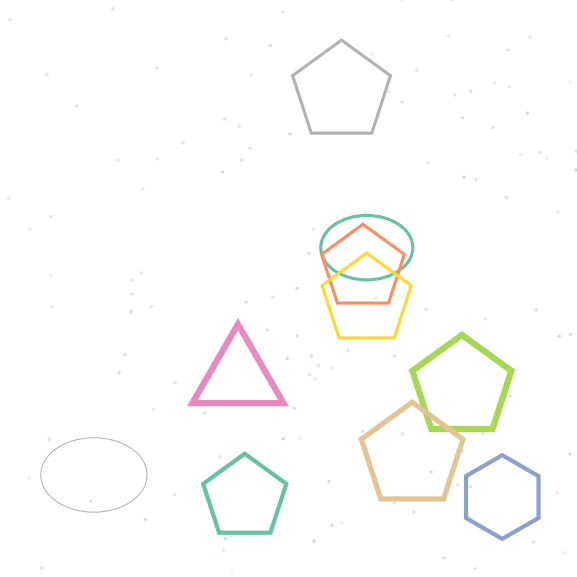[{"shape": "pentagon", "thickness": 2, "radius": 0.38, "center": [0.424, 0.138]}, {"shape": "oval", "thickness": 1.5, "radius": 0.4, "center": [0.635, 0.57]}, {"shape": "pentagon", "thickness": 1.5, "radius": 0.38, "center": [0.629, 0.535]}, {"shape": "hexagon", "thickness": 2, "radius": 0.36, "center": [0.87, 0.138]}, {"shape": "triangle", "thickness": 3, "radius": 0.46, "center": [0.412, 0.347]}, {"shape": "pentagon", "thickness": 3, "radius": 0.45, "center": [0.8, 0.329]}, {"shape": "pentagon", "thickness": 1.5, "radius": 0.41, "center": [0.635, 0.48]}, {"shape": "pentagon", "thickness": 2.5, "radius": 0.46, "center": [0.714, 0.21]}, {"shape": "oval", "thickness": 0.5, "radius": 0.46, "center": [0.163, 0.177]}, {"shape": "pentagon", "thickness": 1.5, "radius": 0.45, "center": [0.591, 0.841]}]